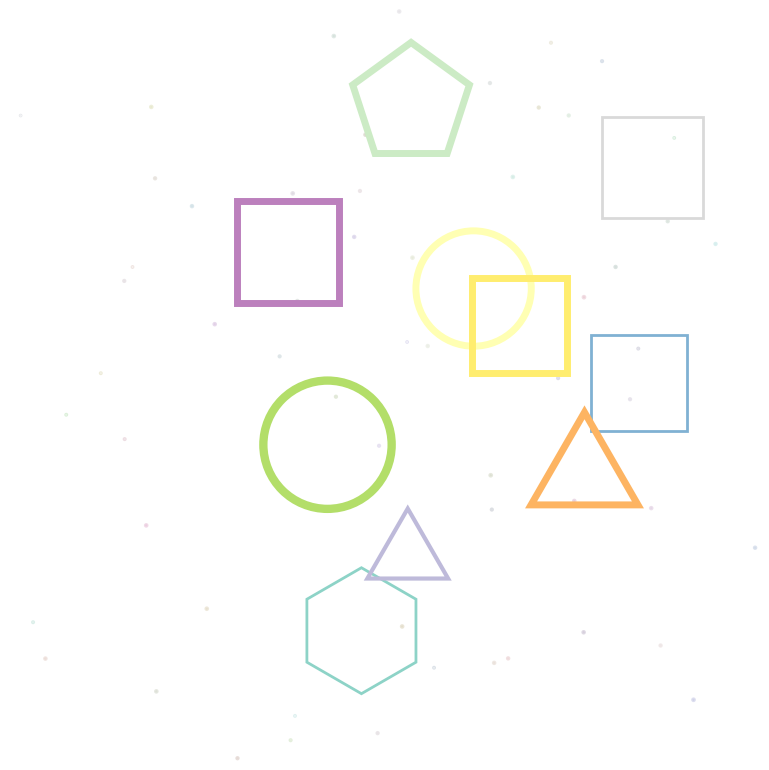[{"shape": "hexagon", "thickness": 1, "radius": 0.41, "center": [0.469, 0.181]}, {"shape": "circle", "thickness": 2.5, "radius": 0.37, "center": [0.615, 0.625]}, {"shape": "triangle", "thickness": 1.5, "radius": 0.3, "center": [0.53, 0.279]}, {"shape": "square", "thickness": 1, "radius": 0.31, "center": [0.83, 0.503]}, {"shape": "triangle", "thickness": 2.5, "radius": 0.4, "center": [0.759, 0.384]}, {"shape": "circle", "thickness": 3, "radius": 0.42, "center": [0.425, 0.422]}, {"shape": "square", "thickness": 1, "radius": 0.33, "center": [0.848, 0.782]}, {"shape": "square", "thickness": 2.5, "radius": 0.33, "center": [0.374, 0.672]}, {"shape": "pentagon", "thickness": 2.5, "radius": 0.4, "center": [0.534, 0.865]}, {"shape": "square", "thickness": 2.5, "radius": 0.31, "center": [0.675, 0.577]}]